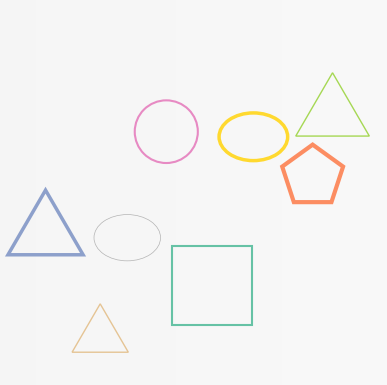[{"shape": "square", "thickness": 1.5, "radius": 0.52, "center": [0.547, 0.258]}, {"shape": "pentagon", "thickness": 3, "radius": 0.41, "center": [0.807, 0.542]}, {"shape": "triangle", "thickness": 2.5, "radius": 0.56, "center": [0.118, 0.394]}, {"shape": "circle", "thickness": 1.5, "radius": 0.41, "center": [0.429, 0.658]}, {"shape": "triangle", "thickness": 1, "radius": 0.55, "center": [0.858, 0.701]}, {"shape": "oval", "thickness": 2.5, "radius": 0.44, "center": [0.654, 0.645]}, {"shape": "triangle", "thickness": 1, "radius": 0.42, "center": [0.259, 0.127]}, {"shape": "oval", "thickness": 0.5, "radius": 0.43, "center": [0.328, 0.383]}]